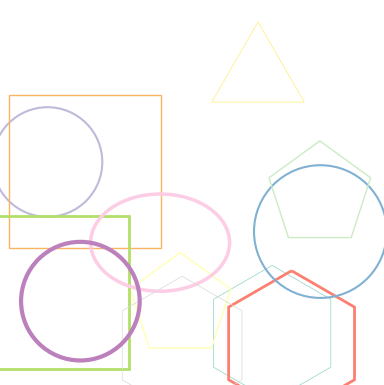[{"shape": "hexagon", "thickness": 0.5, "radius": 0.88, "center": [0.707, 0.134]}, {"shape": "pentagon", "thickness": 1, "radius": 0.69, "center": [0.468, 0.207]}, {"shape": "circle", "thickness": 1.5, "radius": 0.71, "center": [0.123, 0.579]}, {"shape": "hexagon", "thickness": 2, "radius": 0.94, "center": [0.757, 0.108]}, {"shape": "circle", "thickness": 1.5, "radius": 0.86, "center": [0.832, 0.399]}, {"shape": "square", "thickness": 1, "radius": 0.99, "center": [0.221, 0.554]}, {"shape": "square", "thickness": 2, "radius": 1.0, "center": [0.137, 0.24]}, {"shape": "oval", "thickness": 2.5, "radius": 0.9, "center": [0.416, 0.37]}, {"shape": "hexagon", "thickness": 0.5, "radius": 0.9, "center": [0.473, 0.103]}, {"shape": "circle", "thickness": 3, "radius": 0.77, "center": [0.209, 0.218]}, {"shape": "pentagon", "thickness": 1, "radius": 0.69, "center": [0.831, 0.495]}, {"shape": "triangle", "thickness": 0.5, "radius": 0.69, "center": [0.67, 0.804]}]